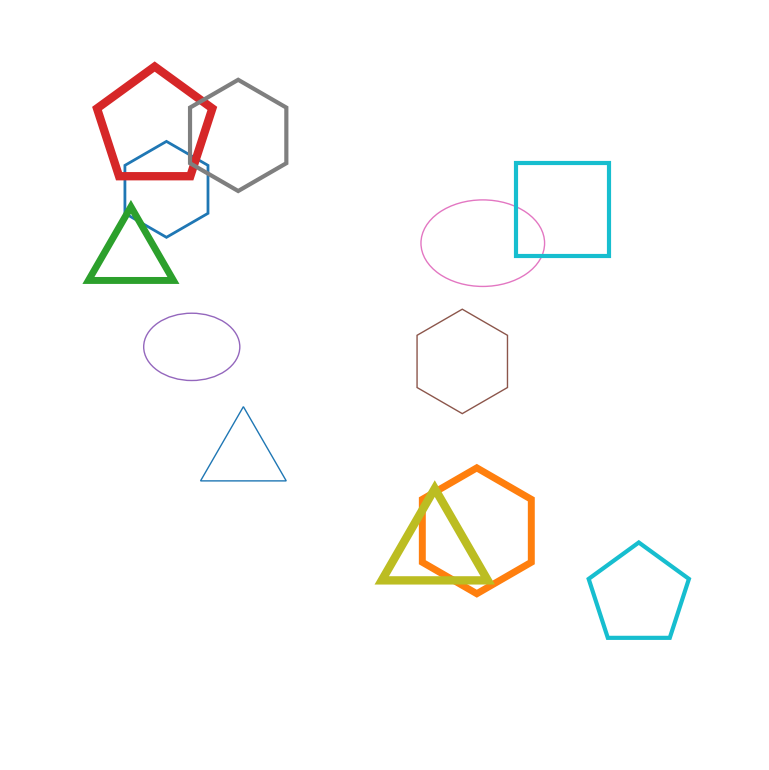[{"shape": "triangle", "thickness": 0.5, "radius": 0.32, "center": [0.316, 0.408]}, {"shape": "hexagon", "thickness": 1, "radius": 0.31, "center": [0.216, 0.754]}, {"shape": "hexagon", "thickness": 2.5, "radius": 0.41, "center": [0.619, 0.311]}, {"shape": "triangle", "thickness": 2.5, "radius": 0.32, "center": [0.17, 0.668]}, {"shape": "pentagon", "thickness": 3, "radius": 0.39, "center": [0.201, 0.835]}, {"shape": "oval", "thickness": 0.5, "radius": 0.31, "center": [0.249, 0.55]}, {"shape": "hexagon", "thickness": 0.5, "radius": 0.34, "center": [0.6, 0.531]}, {"shape": "oval", "thickness": 0.5, "radius": 0.4, "center": [0.627, 0.684]}, {"shape": "hexagon", "thickness": 1.5, "radius": 0.36, "center": [0.309, 0.824]}, {"shape": "triangle", "thickness": 3, "radius": 0.4, "center": [0.565, 0.286]}, {"shape": "pentagon", "thickness": 1.5, "radius": 0.34, "center": [0.83, 0.227]}, {"shape": "square", "thickness": 1.5, "radius": 0.3, "center": [0.731, 0.727]}]